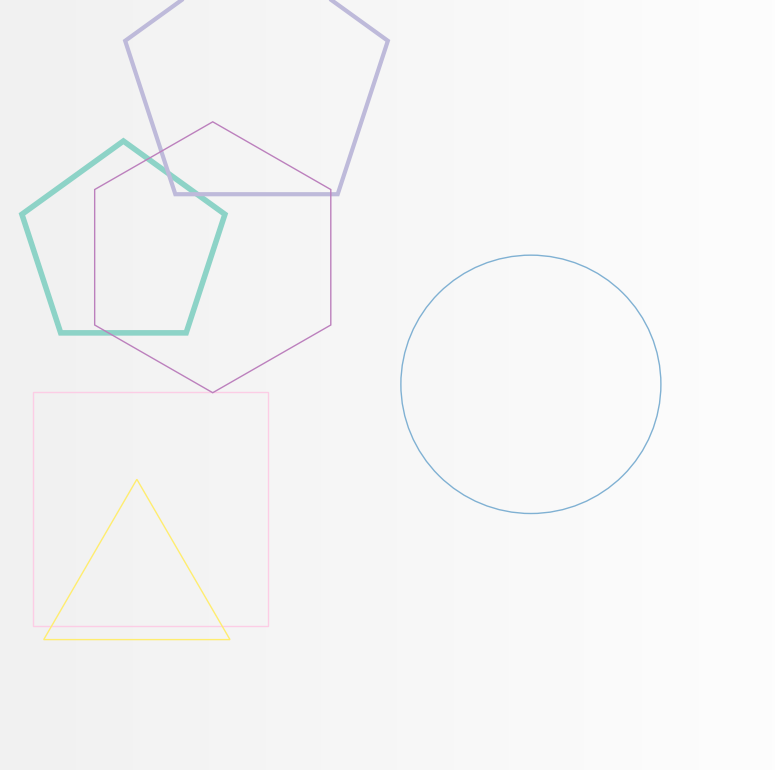[{"shape": "pentagon", "thickness": 2, "radius": 0.69, "center": [0.159, 0.679]}, {"shape": "pentagon", "thickness": 1.5, "radius": 0.89, "center": [0.331, 0.892]}, {"shape": "circle", "thickness": 0.5, "radius": 0.84, "center": [0.685, 0.501]}, {"shape": "square", "thickness": 0.5, "radius": 0.76, "center": [0.194, 0.339]}, {"shape": "hexagon", "thickness": 0.5, "radius": 0.88, "center": [0.274, 0.666]}, {"shape": "triangle", "thickness": 0.5, "radius": 0.69, "center": [0.177, 0.239]}]